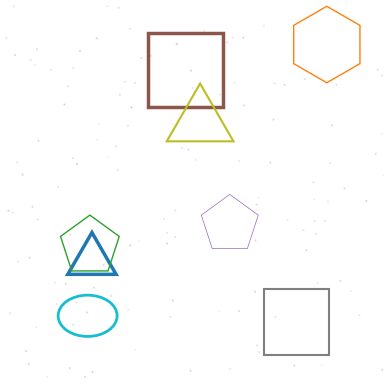[{"shape": "triangle", "thickness": 2.5, "radius": 0.36, "center": [0.239, 0.324]}, {"shape": "hexagon", "thickness": 1, "radius": 0.5, "center": [0.849, 0.884]}, {"shape": "pentagon", "thickness": 1, "radius": 0.4, "center": [0.233, 0.361]}, {"shape": "pentagon", "thickness": 0.5, "radius": 0.39, "center": [0.597, 0.417]}, {"shape": "square", "thickness": 2.5, "radius": 0.48, "center": [0.481, 0.819]}, {"shape": "square", "thickness": 1.5, "radius": 0.42, "center": [0.769, 0.164]}, {"shape": "triangle", "thickness": 1.5, "radius": 0.5, "center": [0.52, 0.683]}, {"shape": "oval", "thickness": 2, "radius": 0.38, "center": [0.228, 0.18]}]